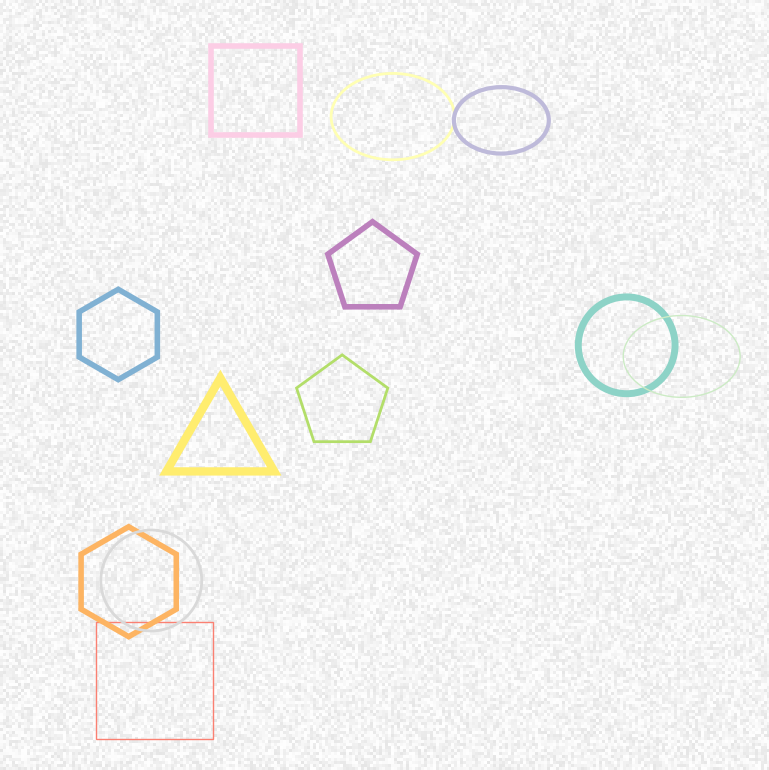[{"shape": "circle", "thickness": 2.5, "radius": 0.31, "center": [0.814, 0.552]}, {"shape": "oval", "thickness": 1, "radius": 0.4, "center": [0.51, 0.849]}, {"shape": "oval", "thickness": 1.5, "radius": 0.31, "center": [0.651, 0.844]}, {"shape": "square", "thickness": 0.5, "radius": 0.38, "center": [0.201, 0.116]}, {"shape": "hexagon", "thickness": 2, "radius": 0.29, "center": [0.154, 0.566]}, {"shape": "hexagon", "thickness": 2, "radius": 0.36, "center": [0.167, 0.245]}, {"shape": "pentagon", "thickness": 1, "radius": 0.31, "center": [0.444, 0.477]}, {"shape": "square", "thickness": 2, "radius": 0.29, "center": [0.332, 0.882]}, {"shape": "circle", "thickness": 1, "radius": 0.33, "center": [0.196, 0.246]}, {"shape": "pentagon", "thickness": 2, "radius": 0.31, "center": [0.484, 0.651]}, {"shape": "oval", "thickness": 0.5, "radius": 0.38, "center": [0.885, 0.537]}, {"shape": "triangle", "thickness": 3, "radius": 0.4, "center": [0.286, 0.428]}]